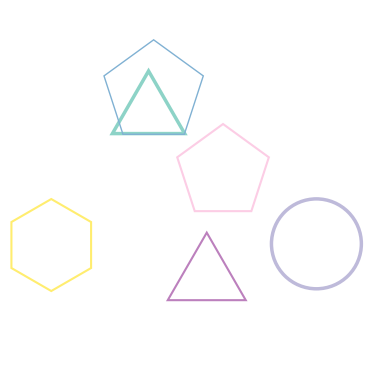[{"shape": "triangle", "thickness": 2.5, "radius": 0.54, "center": [0.386, 0.707]}, {"shape": "circle", "thickness": 2.5, "radius": 0.58, "center": [0.822, 0.367]}, {"shape": "pentagon", "thickness": 1, "radius": 0.68, "center": [0.399, 0.761]}, {"shape": "pentagon", "thickness": 1.5, "radius": 0.63, "center": [0.579, 0.553]}, {"shape": "triangle", "thickness": 1.5, "radius": 0.58, "center": [0.537, 0.279]}, {"shape": "hexagon", "thickness": 1.5, "radius": 0.6, "center": [0.133, 0.364]}]